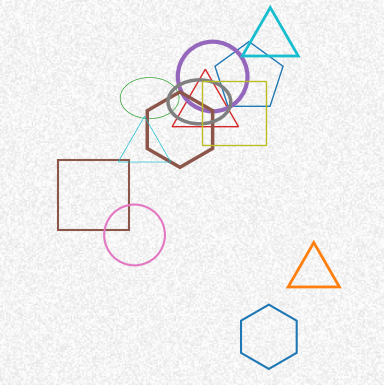[{"shape": "pentagon", "thickness": 1, "radius": 0.46, "center": [0.647, 0.799]}, {"shape": "hexagon", "thickness": 1.5, "radius": 0.42, "center": [0.698, 0.125]}, {"shape": "triangle", "thickness": 2, "radius": 0.38, "center": [0.815, 0.293]}, {"shape": "oval", "thickness": 0.5, "radius": 0.38, "center": [0.389, 0.745]}, {"shape": "triangle", "thickness": 1, "radius": 0.5, "center": [0.533, 0.721]}, {"shape": "circle", "thickness": 3, "radius": 0.45, "center": [0.552, 0.801]}, {"shape": "square", "thickness": 1.5, "radius": 0.46, "center": [0.243, 0.494]}, {"shape": "hexagon", "thickness": 2.5, "radius": 0.49, "center": [0.467, 0.663]}, {"shape": "circle", "thickness": 1.5, "radius": 0.39, "center": [0.349, 0.39]}, {"shape": "oval", "thickness": 2.5, "radius": 0.41, "center": [0.518, 0.735]}, {"shape": "square", "thickness": 1, "radius": 0.41, "center": [0.608, 0.706]}, {"shape": "triangle", "thickness": 2, "radius": 0.42, "center": [0.702, 0.897]}, {"shape": "triangle", "thickness": 0.5, "radius": 0.39, "center": [0.375, 0.619]}]